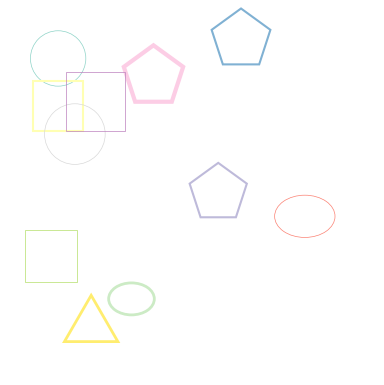[{"shape": "circle", "thickness": 0.5, "radius": 0.36, "center": [0.151, 0.848]}, {"shape": "square", "thickness": 1.5, "radius": 0.32, "center": [0.15, 0.724]}, {"shape": "pentagon", "thickness": 1.5, "radius": 0.39, "center": [0.567, 0.499]}, {"shape": "oval", "thickness": 0.5, "radius": 0.39, "center": [0.792, 0.438]}, {"shape": "pentagon", "thickness": 1.5, "radius": 0.4, "center": [0.626, 0.898]}, {"shape": "square", "thickness": 0.5, "radius": 0.34, "center": [0.133, 0.335]}, {"shape": "pentagon", "thickness": 3, "radius": 0.41, "center": [0.399, 0.801]}, {"shape": "circle", "thickness": 0.5, "radius": 0.39, "center": [0.194, 0.652]}, {"shape": "square", "thickness": 0.5, "radius": 0.38, "center": [0.248, 0.736]}, {"shape": "oval", "thickness": 2, "radius": 0.3, "center": [0.342, 0.224]}, {"shape": "triangle", "thickness": 2, "radius": 0.4, "center": [0.237, 0.153]}]